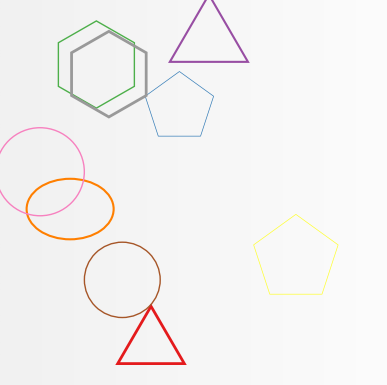[{"shape": "triangle", "thickness": 2, "radius": 0.5, "center": [0.39, 0.105]}, {"shape": "pentagon", "thickness": 0.5, "radius": 0.46, "center": [0.463, 0.721]}, {"shape": "hexagon", "thickness": 1, "radius": 0.57, "center": [0.249, 0.832]}, {"shape": "triangle", "thickness": 1.5, "radius": 0.58, "center": [0.539, 0.898]}, {"shape": "oval", "thickness": 1.5, "radius": 0.56, "center": [0.181, 0.457]}, {"shape": "pentagon", "thickness": 0.5, "radius": 0.57, "center": [0.764, 0.329]}, {"shape": "circle", "thickness": 1, "radius": 0.49, "center": [0.316, 0.273]}, {"shape": "circle", "thickness": 1, "radius": 0.57, "center": [0.103, 0.554]}, {"shape": "hexagon", "thickness": 2, "radius": 0.56, "center": [0.281, 0.807]}]